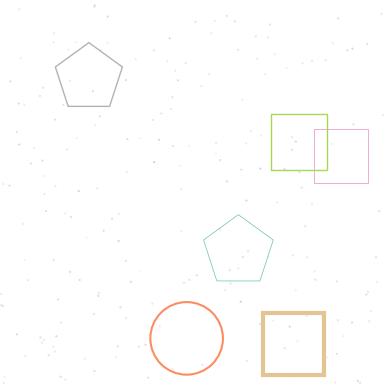[{"shape": "pentagon", "thickness": 0.5, "radius": 0.48, "center": [0.619, 0.347]}, {"shape": "circle", "thickness": 1.5, "radius": 0.47, "center": [0.485, 0.121]}, {"shape": "square", "thickness": 0.5, "radius": 0.35, "center": [0.886, 0.594]}, {"shape": "square", "thickness": 1, "radius": 0.36, "center": [0.776, 0.632]}, {"shape": "square", "thickness": 3, "radius": 0.4, "center": [0.762, 0.107]}, {"shape": "pentagon", "thickness": 1, "radius": 0.46, "center": [0.231, 0.798]}]